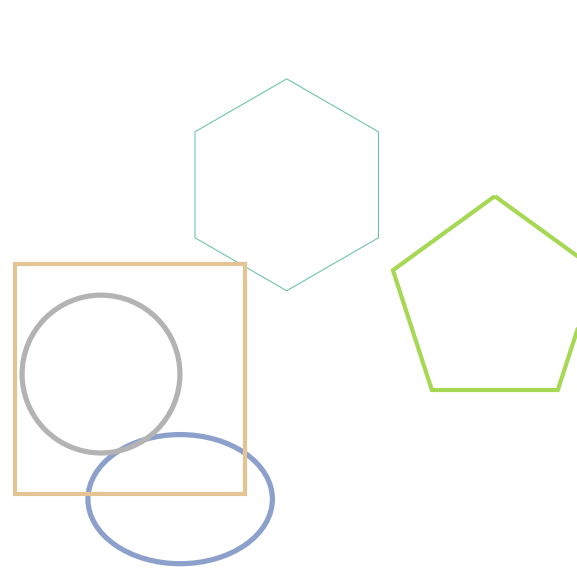[{"shape": "hexagon", "thickness": 0.5, "radius": 0.92, "center": [0.496, 0.679]}, {"shape": "oval", "thickness": 2.5, "radius": 0.8, "center": [0.312, 0.135]}, {"shape": "pentagon", "thickness": 2, "radius": 0.93, "center": [0.857, 0.474]}, {"shape": "square", "thickness": 2, "radius": 1.0, "center": [0.225, 0.343]}, {"shape": "circle", "thickness": 2.5, "radius": 0.68, "center": [0.175, 0.351]}]